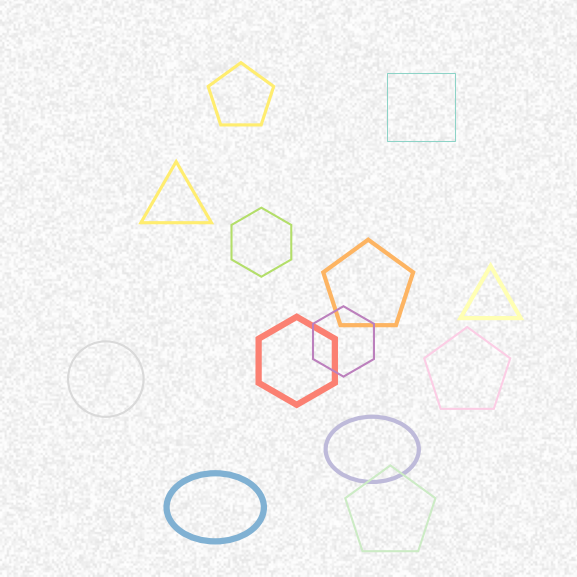[{"shape": "square", "thickness": 0.5, "radius": 0.29, "center": [0.729, 0.814]}, {"shape": "triangle", "thickness": 2, "radius": 0.3, "center": [0.85, 0.478]}, {"shape": "oval", "thickness": 2, "radius": 0.4, "center": [0.645, 0.221]}, {"shape": "hexagon", "thickness": 3, "radius": 0.38, "center": [0.514, 0.374]}, {"shape": "oval", "thickness": 3, "radius": 0.42, "center": [0.373, 0.121]}, {"shape": "pentagon", "thickness": 2, "radius": 0.41, "center": [0.638, 0.502]}, {"shape": "hexagon", "thickness": 1, "radius": 0.3, "center": [0.453, 0.58]}, {"shape": "pentagon", "thickness": 1, "radius": 0.39, "center": [0.809, 0.355]}, {"shape": "circle", "thickness": 1, "radius": 0.33, "center": [0.183, 0.343]}, {"shape": "hexagon", "thickness": 1, "radius": 0.3, "center": [0.595, 0.408]}, {"shape": "pentagon", "thickness": 1, "radius": 0.41, "center": [0.676, 0.111]}, {"shape": "pentagon", "thickness": 1.5, "radius": 0.3, "center": [0.417, 0.831]}, {"shape": "triangle", "thickness": 1.5, "radius": 0.35, "center": [0.305, 0.649]}]